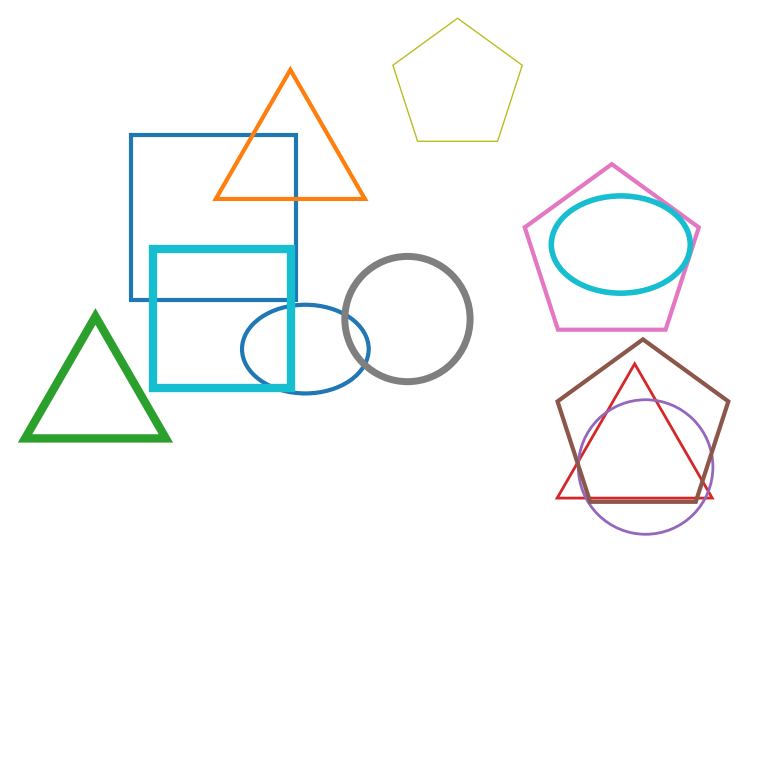[{"shape": "oval", "thickness": 1.5, "radius": 0.41, "center": [0.397, 0.547]}, {"shape": "square", "thickness": 1.5, "radius": 0.54, "center": [0.277, 0.718]}, {"shape": "triangle", "thickness": 1.5, "radius": 0.56, "center": [0.377, 0.798]}, {"shape": "triangle", "thickness": 3, "radius": 0.53, "center": [0.124, 0.483]}, {"shape": "triangle", "thickness": 1, "radius": 0.58, "center": [0.824, 0.411]}, {"shape": "circle", "thickness": 1, "radius": 0.44, "center": [0.838, 0.393]}, {"shape": "pentagon", "thickness": 1.5, "radius": 0.58, "center": [0.835, 0.443]}, {"shape": "pentagon", "thickness": 1.5, "radius": 0.59, "center": [0.795, 0.668]}, {"shape": "circle", "thickness": 2.5, "radius": 0.41, "center": [0.529, 0.586]}, {"shape": "pentagon", "thickness": 0.5, "radius": 0.44, "center": [0.594, 0.888]}, {"shape": "oval", "thickness": 2, "radius": 0.45, "center": [0.806, 0.682]}, {"shape": "square", "thickness": 3, "radius": 0.45, "center": [0.288, 0.586]}]